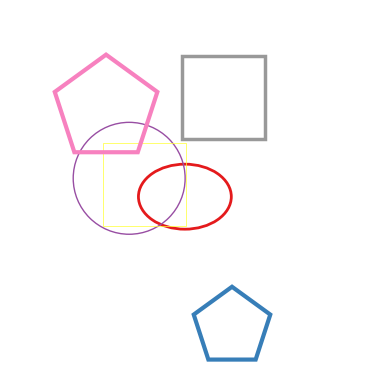[{"shape": "oval", "thickness": 2, "radius": 0.6, "center": [0.48, 0.489]}, {"shape": "pentagon", "thickness": 3, "radius": 0.52, "center": [0.603, 0.151]}, {"shape": "circle", "thickness": 1, "radius": 0.73, "center": [0.336, 0.537]}, {"shape": "square", "thickness": 0.5, "radius": 0.54, "center": [0.376, 0.521]}, {"shape": "pentagon", "thickness": 3, "radius": 0.7, "center": [0.275, 0.718]}, {"shape": "square", "thickness": 2.5, "radius": 0.54, "center": [0.581, 0.746]}]